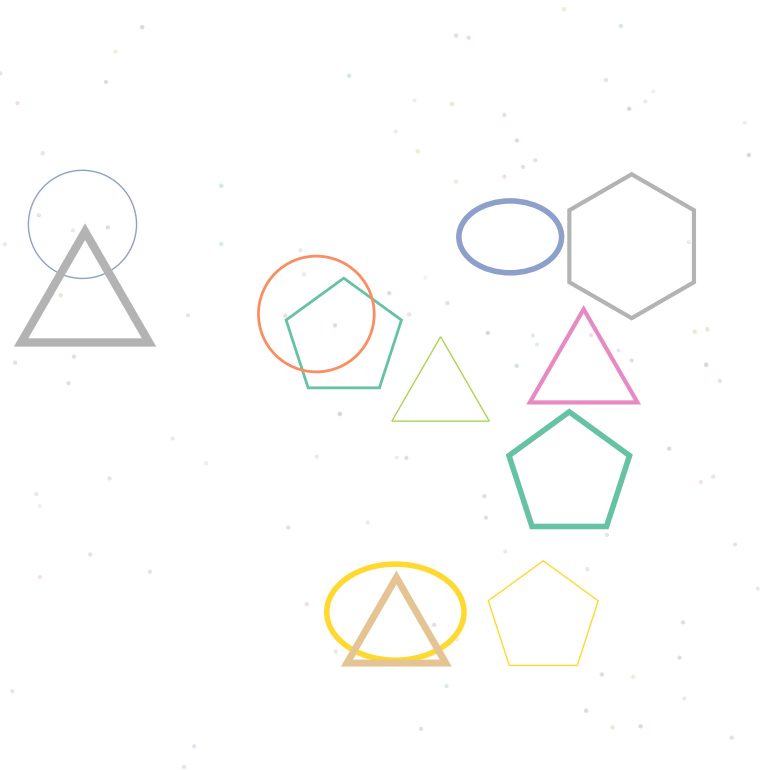[{"shape": "pentagon", "thickness": 2, "radius": 0.41, "center": [0.739, 0.383]}, {"shape": "pentagon", "thickness": 1, "radius": 0.39, "center": [0.446, 0.56]}, {"shape": "circle", "thickness": 1, "radius": 0.38, "center": [0.411, 0.592]}, {"shape": "circle", "thickness": 0.5, "radius": 0.35, "center": [0.107, 0.709]}, {"shape": "oval", "thickness": 2, "radius": 0.33, "center": [0.663, 0.692]}, {"shape": "triangle", "thickness": 1.5, "radius": 0.4, "center": [0.758, 0.518]}, {"shape": "triangle", "thickness": 0.5, "radius": 0.37, "center": [0.572, 0.49]}, {"shape": "oval", "thickness": 2, "radius": 0.45, "center": [0.513, 0.205]}, {"shape": "pentagon", "thickness": 0.5, "radius": 0.38, "center": [0.706, 0.197]}, {"shape": "triangle", "thickness": 2.5, "radius": 0.37, "center": [0.515, 0.176]}, {"shape": "hexagon", "thickness": 1.5, "radius": 0.47, "center": [0.82, 0.68]}, {"shape": "triangle", "thickness": 3, "radius": 0.48, "center": [0.11, 0.603]}]